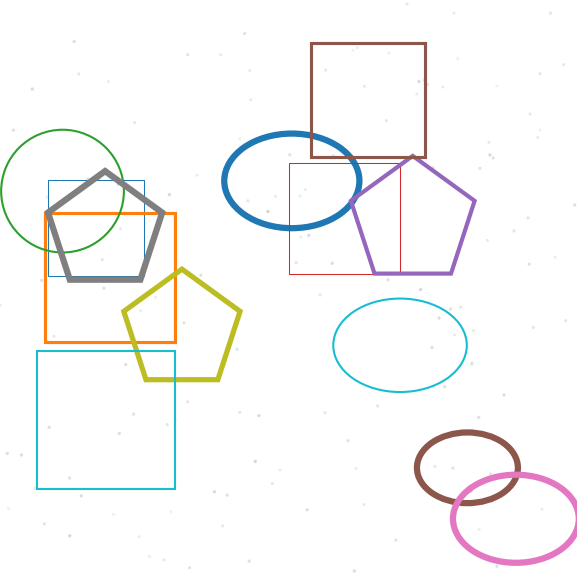[{"shape": "oval", "thickness": 3, "radius": 0.59, "center": [0.505, 0.686]}, {"shape": "square", "thickness": 0.5, "radius": 0.42, "center": [0.165, 0.604]}, {"shape": "square", "thickness": 1.5, "radius": 0.56, "center": [0.19, 0.518]}, {"shape": "circle", "thickness": 1, "radius": 0.53, "center": [0.108, 0.668]}, {"shape": "square", "thickness": 0.5, "radius": 0.48, "center": [0.596, 0.621]}, {"shape": "pentagon", "thickness": 2, "radius": 0.56, "center": [0.715, 0.617]}, {"shape": "oval", "thickness": 3, "radius": 0.44, "center": [0.809, 0.189]}, {"shape": "square", "thickness": 1.5, "radius": 0.49, "center": [0.637, 0.826]}, {"shape": "oval", "thickness": 3, "radius": 0.54, "center": [0.893, 0.101]}, {"shape": "pentagon", "thickness": 3, "radius": 0.52, "center": [0.182, 0.599]}, {"shape": "pentagon", "thickness": 2.5, "radius": 0.53, "center": [0.315, 0.427]}, {"shape": "square", "thickness": 1, "radius": 0.6, "center": [0.183, 0.271]}, {"shape": "oval", "thickness": 1, "radius": 0.58, "center": [0.693, 0.401]}]